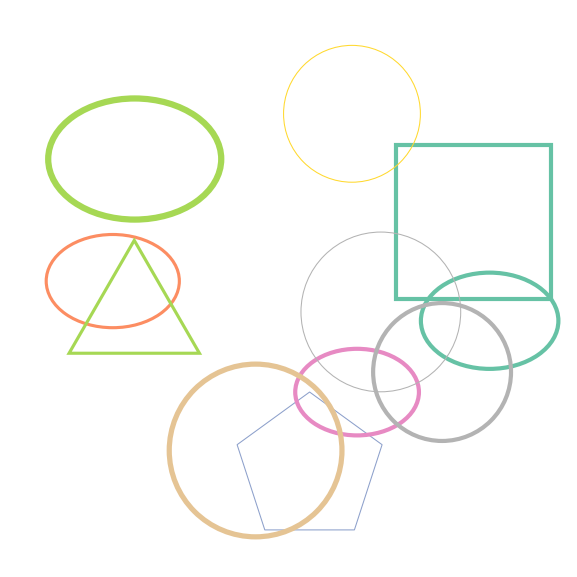[{"shape": "square", "thickness": 2, "radius": 0.67, "center": [0.82, 0.615]}, {"shape": "oval", "thickness": 2, "radius": 0.6, "center": [0.848, 0.444]}, {"shape": "oval", "thickness": 1.5, "radius": 0.58, "center": [0.195, 0.512]}, {"shape": "pentagon", "thickness": 0.5, "radius": 0.66, "center": [0.536, 0.188]}, {"shape": "oval", "thickness": 2, "radius": 0.54, "center": [0.618, 0.32]}, {"shape": "oval", "thickness": 3, "radius": 0.75, "center": [0.233, 0.724]}, {"shape": "triangle", "thickness": 1.5, "radius": 0.65, "center": [0.232, 0.453]}, {"shape": "circle", "thickness": 0.5, "radius": 0.59, "center": [0.609, 0.802]}, {"shape": "circle", "thickness": 2.5, "radius": 0.75, "center": [0.443, 0.219]}, {"shape": "circle", "thickness": 0.5, "radius": 0.69, "center": [0.659, 0.459]}, {"shape": "circle", "thickness": 2, "radius": 0.6, "center": [0.766, 0.355]}]